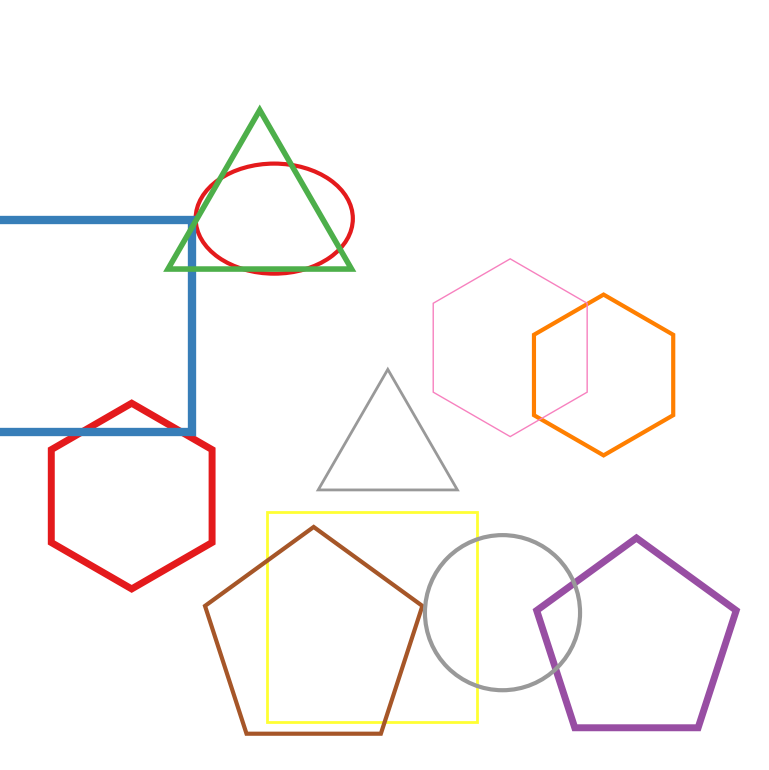[{"shape": "hexagon", "thickness": 2.5, "radius": 0.6, "center": [0.171, 0.356]}, {"shape": "oval", "thickness": 1.5, "radius": 0.51, "center": [0.356, 0.716]}, {"shape": "square", "thickness": 3, "radius": 0.69, "center": [0.111, 0.577]}, {"shape": "triangle", "thickness": 2, "radius": 0.69, "center": [0.337, 0.719]}, {"shape": "pentagon", "thickness": 2.5, "radius": 0.68, "center": [0.827, 0.165]}, {"shape": "hexagon", "thickness": 1.5, "radius": 0.52, "center": [0.784, 0.513]}, {"shape": "square", "thickness": 1, "radius": 0.68, "center": [0.483, 0.199]}, {"shape": "pentagon", "thickness": 1.5, "radius": 0.74, "center": [0.407, 0.167]}, {"shape": "hexagon", "thickness": 0.5, "radius": 0.58, "center": [0.663, 0.548]}, {"shape": "triangle", "thickness": 1, "radius": 0.52, "center": [0.504, 0.416]}, {"shape": "circle", "thickness": 1.5, "radius": 0.5, "center": [0.653, 0.204]}]